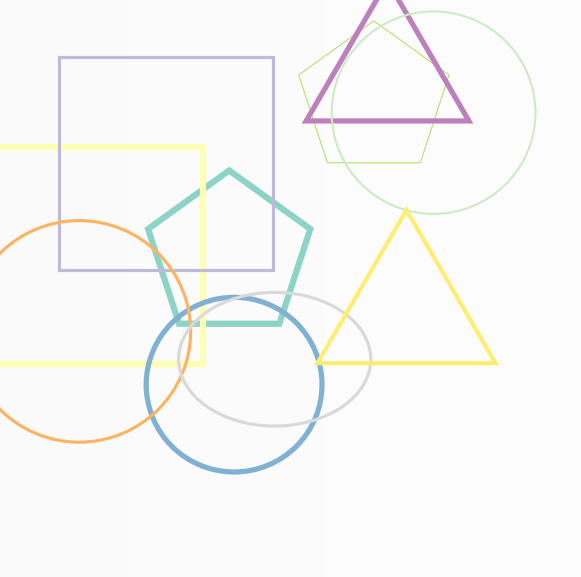[{"shape": "pentagon", "thickness": 3, "radius": 0.73, "center": [0.394, 0.557]}, {"shape": "square", "thickness": 3, "radius": 0.94, "center": [0.161, 0.557]}, {"shape": "square", "thickness": 1.5, "radius": 0.92, "center": [0.285, 0.717]}, {"shape": "circle", "thickness": 2.5, "radius": 0.76, "center": [0.403, 0.333]}, {"shape": "circle", "thickness": 1.5, "radius": 0.96, "center": [0.136, 0.425]}, {"shape": "pentagon", "thickness": 0.5, "radius": 0.68, "center": [0.643, 0.827]}, {"shape": "oval", "thickness": 1.5, "radius": 0.83, "center": [0.473, 0.377]}, {"shape": "triangle", "thickness": 2.5, "radius": 0.81, "center": [0.667, 0.871]}, {"shape": "circle", "thickness": 1, "radius": 0.88, "center": [0.746, 0.804]}, {"shape": "triangle", "thickness": 2, "radius": 0.88, "center": [0.699, 0.459]}]